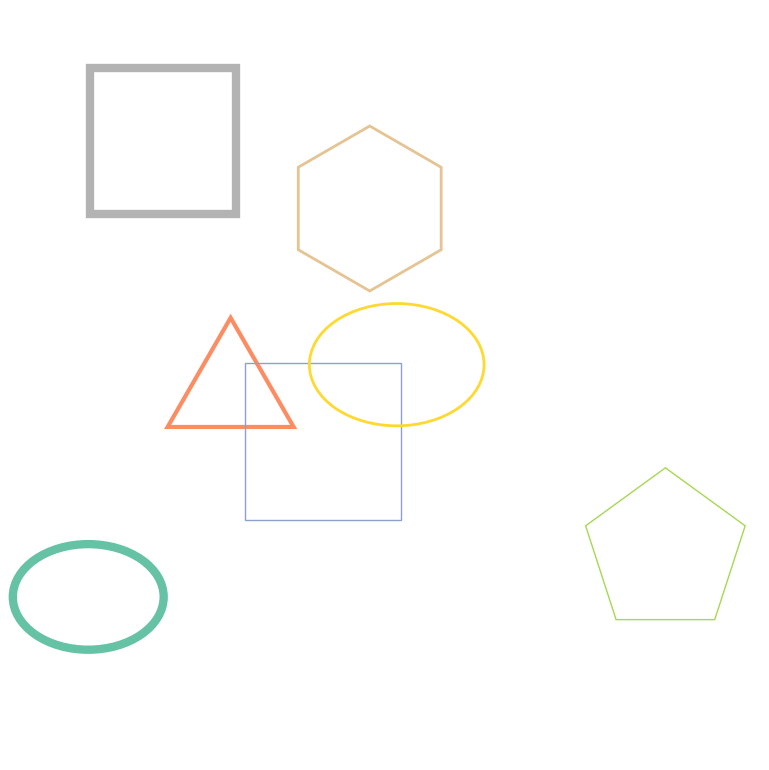[{"shape": "oval", "thickness": 3, "radius": 0.49, "center": [0.115, 0.225]}, {"shape": "triangle", "thickness": 1.5, "radius": 0.47, "center": [0.3, 0.493]}, {"shape": "square", "thickness": 0.5, "radius": 0.51, "center": [0.419, 0.426]}, {"shape": "pentagon", "thickness": 0.5, "radius": 0.54, "center": [0.864, 0.283]}, {"shape": "oval", "thickness": 1, "radius": 0.57, "center": [0.515, 0.526]}, {"shape": "hexagon", "thickness": 1, "radius": 0.54, "center": [0.48, 0.729]}, {"shape": "square", "thickness": 3, "radius": 0.47, "center": [0.212, 0.817]}]